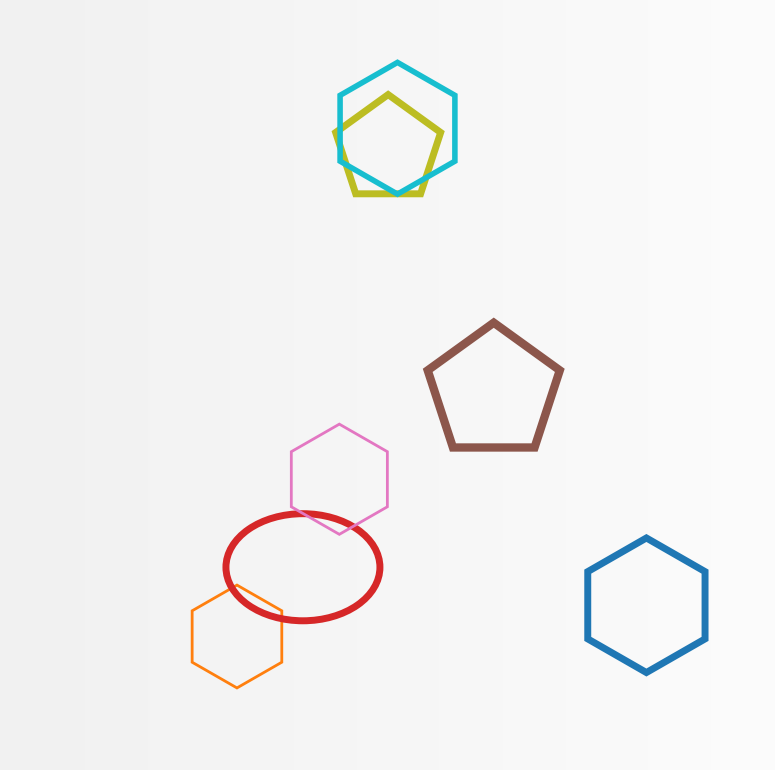[{"shape": "hexagon", "thickness": 2.5, "radius": 0.44, "center": [0.834, 0.214]}, {"shape": "hexagon", "thickness": 1, "radius": 0.33, "center": [0.306, 0.173]}, {"shape": "oval", "thickness": 2.5, "radius": 0.5, "center": [0.391, 0.263]}, {"shape": "pentagon", "thickness": 3, "radius": 0.45, "center": [0.637, 0.491]}, {"shape": "hexagon", "thickness": 1, "radius": 0.36, "center": [0.438, 0.378]}, {"shape": "pentagon", "thickness": 2.5, "radius": 0.36, "center": [0.501, 0.806]}, {"shape": "hexagon", "thickness": 2, "radius": 0.43, "center": [0.513, 0.833]}]